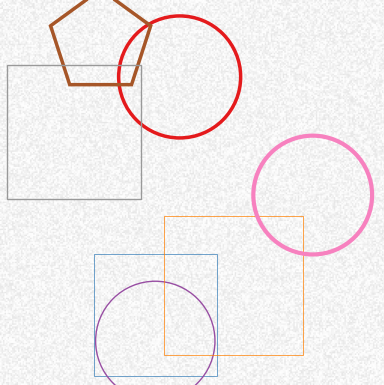[{"shape": "circle", "thickness": 2.5, "radius": 0.79, "center": [0.467, 0.8]}, {"shape": "square", "thickness": 0.5, "radius": 0.8, "center": [0.404, 0.182]}, {"shape": "circle", "thickness": 1, "radius": 0.78, "center": [0.403, 0.115]}, {"shape": "square", "thickness": 0.5, "radius": 0.9, "center": [0.606, 0.258]}, {"shape": "pentagon", "thickness": 2.5, "radius": 0.68, "center": [0.261, 0.891]}, {"shape": "circle", "thickness": 3, "radius": 0.77, "center": [0.812, 0.493]}, {"shape": "square", "thickness": 1, "radius": 0.87, "center": [0.191, 0.656]}]